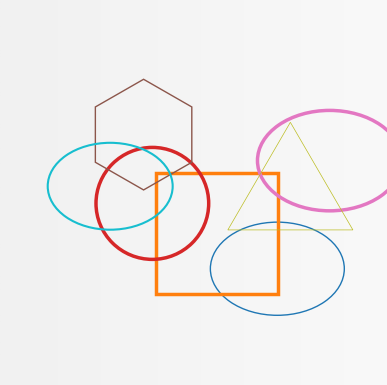[{"shape": "oval", "thickness": 1, "radius": 0.86, "center": [0.716, 0.302]}, {"shape": "square", "thickness": 2.5, "radius": 0.79, "center": [0.559, 0.394]}, {"shape": "circle", "thickness": 2.5, "radius": 0.73, "center": [0.393, 0.472]}, {"shape": "hexagon", "thickness": 1, "radius": 0.72, "center": [0.371, 0.65]}, {"shape": "oval", "thickness": 2.5, "radius": 0.93, "center": [0.851, 0.583]}, {"shape": "triangle", "thickness": 0.5, "radius": 0.93, "center": [0.749, 0.496]}, {"shape": "oval", "thickness": 1.5, "radius": 0.81, "center": [0.284, 0.516]}]